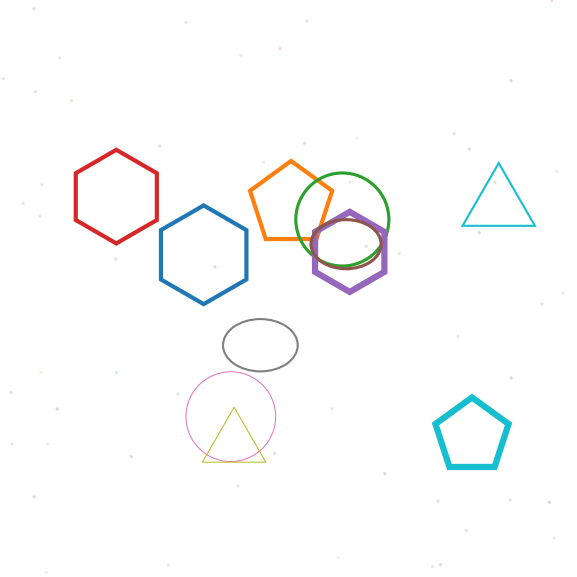[{"shape": "hexagon", "thickness": 2, "radius": 0.43, "center": [0.353, 0.558]}, {"shape": "pentagon", "thickness": 2, "radius": 0.37, "center": [0.504, 0.646]}, {"shape": "circle", "thickness": 1.5, "radius": 0.4, "center": [0.593, 0.619]}, {"shape": "hexagon", "thickness": 2, "radius": 0.41, "center": [0.201, 0.659]}, {"shape": "hexagon", "thickness": 3, "radius": 0.35, "center": [0.606, 0.563]}, {"shape": "oval", "thickness": 1.5, "radius": 0.3, "center": [0.599, 0.576]}, {"shape": "circle", "thickness": 0.5, "radius": 0.39, "center": [0.4, 0.278]}, {"shape": "oval", "thickness": 1, "radius": 0.32, "center": [0.451, 0.401]}, {"shape": "triangle", "thickness": 0.5, "radius": 0.32, "center": [0.405, 0.231]}, {"shape": "pentagon", "thickness": 3, "radius": 0.33, "center": [0.817, 0.244]}, {"shape": "triangle", "thickness": 1, "radius": 0.36, "center": [0.864, 0.644]}]